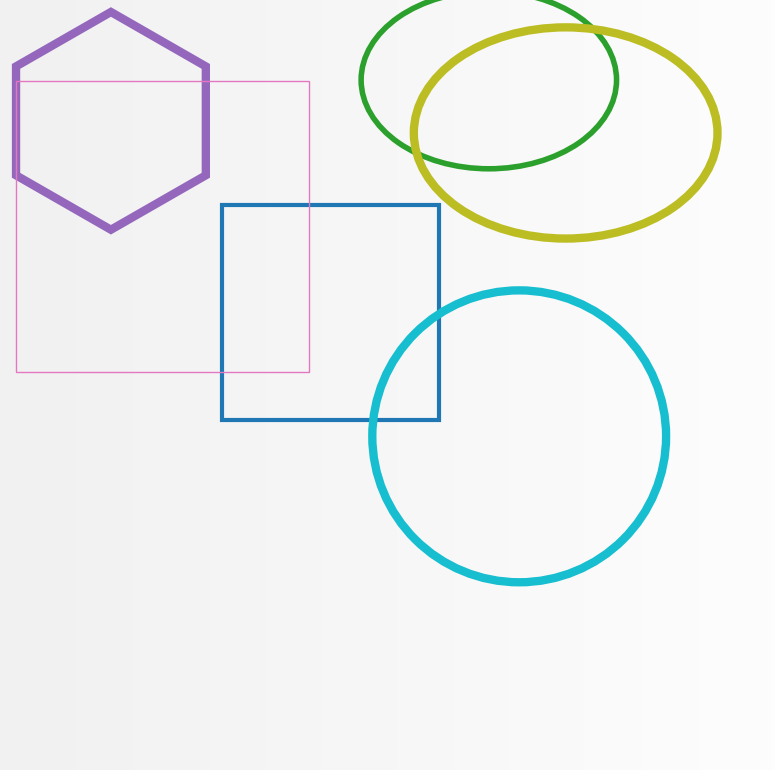[{"shape": "square", "thickness": 1.5, "radius": 0.7, "center": [0.427, 0.594]}, {"shape": "oval", "thickness": 2, "radius": 0.82, "center": [0.631, 0.896]}, {"shape": "hexagon", "thickness": 3, "radius": 0.71, "center": [0.143, 0.843]}, {"shape": "square", "thickness": 0.5, "radius": 0.94, "center": [0.21, 0.706]}, {"shape": "oval", "thickness": 3, "radius": 0.98, "center": [0.73, 0.827]}, {"shape": "circle", "thickness": 3, "radius": 0.95, "center": [0.67, 0.433]}]